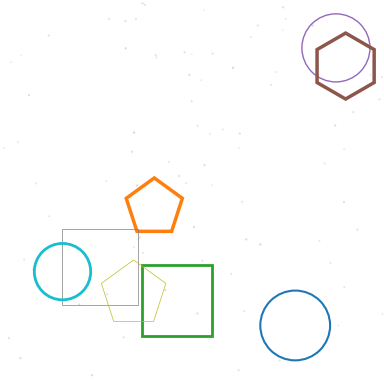[{"shape": "circle", "thickness": 1.5, "radius": 0.45, "center": [0.767, 0.155]}, {"shape": "pentagon", "thickness": 2.5, "radius": 0.38, "center": [0.401, 0.461]}, {"shape": "square", "thickness": 2, "radius": 0.46, "center": [0.461, 0.219]}, {"shape": "circle", "thickness": 1, "radius": 0.44, "center": [0.873, 0.876]}, {"shape": "hexagon", "thickness": 2.5, "radius": 0.43, "center": [0.898, 0.828]}, {"shape": "square", "thickness": 0.5, "radius": 0.5, "center": [0.261, 0.306]}, {"shape": "pentagon", "thickness": 0.5, "radius": 0.44, "center": [0.347, 0.237]}, {"shape": "circle", "thickness": 2, "radius": 0.37, "center": [0.162, 0.294]}]